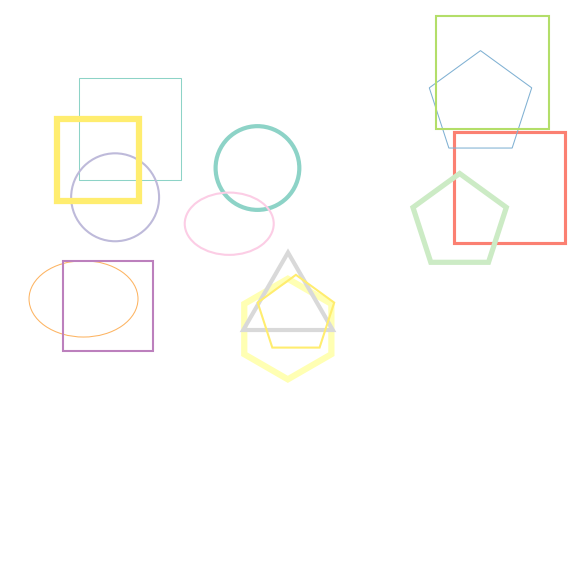[{"shape": "square", "thickness": 0.5, "radius": 0.44, "center": [0.226, 0.775]}, {"shape": "circle", "thickness": 2, "radius": 0.36, "center": [0.446, 0.708]}, {"shape": "hexagon", "thickness": 3, "radius": 0.44, "center": [0.498, 0.429]}, {"shape": "circle", "thickness": 1, "radius": 0.38, "center": [0.199, 0.658]}, {"shape": "square", "thickness": 1.5, "radius": 0.48, "center": [0.882, 0.675]}, {"shape": "pentagon", "thickness": 0.5, "radius": 0.47, "center": [0.832, 0.818]}, {"shape": "oval", "thickness": 0.5, "radius": 0.47, "center": [0.145, 0.482]}, {"shape": "square", "thickness": 1, "radius": 0.49, "center": [0.853, 0.874]}, {"shape": "oval", "thickness": 1, "radius": 0.39, "center": [0.397, 0.612]}, {"shape": "triangle", "thickness": 2, "radius": 0.45, "center": [0.499, 0.472]}, {"shape": "square", "thickness": 1, "radius": 0.39, "center": [0.187, 0.469]}, {"shape": "pentagon", "thickness": 2.5, "radius": 0.43, "center": [0.796, 0.614]}, {"shape": "pentagon", "thickness": 1, "radius": 0.35, "center": [0.512, 0.454]}, {"shape": "square", "thickness": 3, "radius": 0.36, "center": [0.17, 0.722]}]